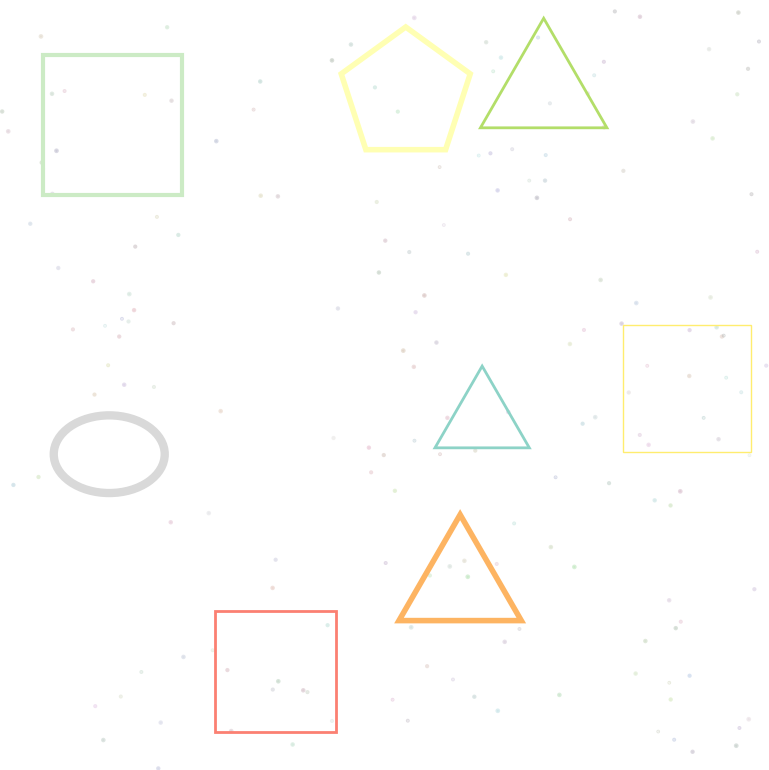[{"shape": "triangle", "thickness": 1, "radius": 0.35, "center": [0.626, 0.454]}, {"shape": "pentagon", "thickness": 2, "radius": 0.44, "center": [0.527, 0.877]}, {"shape": "square", "thickness": 1, "radius": 0.39, "center": [0.358, 0.128]}, {"shape": "triangle", "thickness": 2, "radius": 0.46, "center": [0.598, 0.24]}, {"shape": "triangle", "thickness": 1, "radius": 0.47, "center": [0.706, 0.881]}, {"shape": "oval", "thickness": 3, "radius": 0.36, "center": [0.142, 0.41]}, {"shape": "square", "thickness": 1.5, "radius": 0.45, "center": [0.146, 0.837]}, {"shape": "square", "thickness": 0.5, "radius": 0.41, "center": [0.892, 0.496]}]